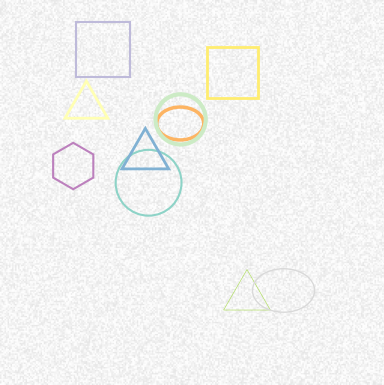[{"shape": "circle", "thickness": 1.5, "radius": 0.43, "center": [0.386, 0.525]}, {"shape": "triangle", "thickness": 2, "radius": 0.32, "center": [0.224, 0.725]}, {"shape": "square", "thickness": 1.5, "radius": 0.35, "center": [0.268, 0.871]}, {"shape": "triangle", "thickness": 2, "radius": 0.35, "center": [0.377, 0.596]}, {"shape": "oval", "thickness": 2.5, "radius": 0.31, "center": [0.468, 0.679]}, {"shape": "triangle", "thickness": 0.5, "radius": 0.35, "center": [0.642, 0.23]}, {"shape": "oval", "thickness": 1, "radius": 0.4, "center": [0.736, 0.246]}, {"shape": "hexagon", "thickness": 1.5, "radius": 0.3, "center": [0.19, 0.569]}, {"shape": "circle", "thickness": 3, "radius": 0.33, "center": [0.469, 0.69]}, {"shape": "square", "thickness": 2, "radius": 0.33, "center": [0.604, 0.811]}]